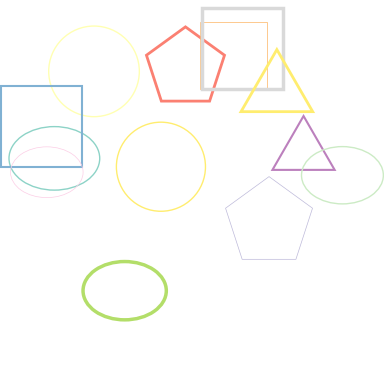[{"shape": "oval", "thickness": 1, "radius": 0.59, "center": [0.141, 0.589]}, {"shape": "circle", "thickness": 1, "radius": 0.59, "center": [0.244, 0.815]}, {"shape": "pentagon", "thickness": 0.5, "radius": 0.59, "center": [0.699, 0.423]}, {"shape": "pentagon", "thickness": 2, "radius": 0.53, "center": [0.482, 0.824]}, {"shape": "square", "thickness": 1.5, "radius": 0.53, "center": [0.107, 0.672]}, {"shape": "square", "thickness": 0.5, "radius": 0.44, "center": [0.607, 0.855]}, {"shape": "oval", "thickness": 2.5, "radius": 0.54, "center": [0.324, 0.245]}, {"shape": "oval", "thickness": 0.5, "radius": 0.47, "center": [0.122, 0.553]}, {"shape": "square", "thickness": 2.5, "radius": 0.52, "center": [0.63, 0.873]}, {"shape": "triangle", "thickness": 1.5, "radius": 0.47, "center": [0.788, 0.605]}, {"shape": "oval", "thickness": 1, "radius": 0.53, "center": [0.889, 0.545]}, {"shape": "circle", "thickness": 1, "radius": 0.58, "center": [0.418, 0.567]}, {"shape": "triangle", "thickness": 2, "radius": 0.54, "center": [0.719, 0.764]}]